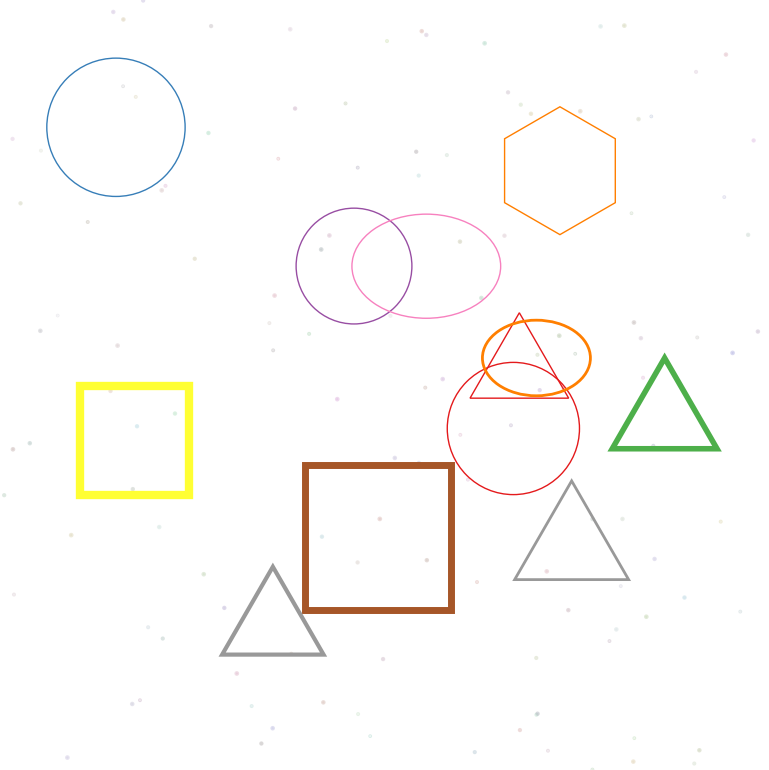[{"shape": "circle", "thickness": 0.5, "radius": 0.43, "center": [0.667, 0.444]}, {"shape": "triangle", "thickness": 0.5, "radius": 0.37, "center": [0.674, 0.52]}, {"shape": "circle", "thickness": 0.5, "radius": 0.45, "center": [0.151, 0.835]}, {"shape": "triangle", "thickness": 2, "radius": 0.39, "center": [0.863, 0.456]}, {"shape": "circle", "thickness": 0.5, "radius": 0.38, "center": [0.46, 0.654]}, {"shape": "oval", "thickness": 1, "radius": 0.35, "center": [0.697, 0.535]}, {"shape": "hexagon", "thickness": 0.5, "radius": 0.42, "center": [0.727, 0.778]}, {"shape": "square", "thickness": 3, "radius": 0.35, "center": [0.174, 0.428]}, {"shape": "square", "thickness": 2.5, "radius": 0.47, "center": [0.491, 0.302]}, {"shape": "oval", "thickness": 0.5, "radius": 0.48, "center": [0.554, 0.654]}, {"shape": "triangle", "thickness": 1, "radius": 0.43, "center": [0.742, 0.29]}, {"shape": "triangle", "thickness": 1.5, "radius": 0.38, "center": [0.354, 0.188]}]